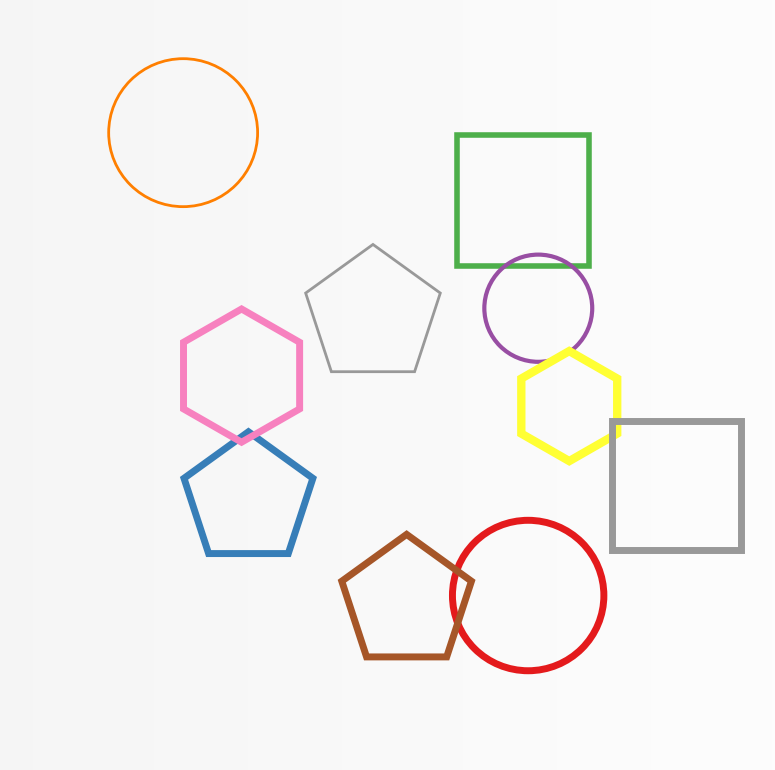[{"shape": "circle", "thickness": 2.5, "radius": 0.49, "center": [0.681, 0.227]}, {"shape": "pentagon", "thickness": 2.5, "radius": 0.44, "center": [0.321, 0.352]}, {"shape": "square", "thickness": 2, "radius": 0.43, "center": [0.675, 0.74]}, {"shape": "circle", "thickness": 1.5, "radius": 0.35, "center": [0.695, 0.6]}, {"shape": "circle", "thickness": 1, "radius": 0.48, "center": [0.236, 0.828]}, {"shape": "hexagon", "thickness": 3, "radius": 0.36, "center": [0.735, 0.473]}, {"shape": "pentagon", "thickness": 2.5, "radius": 0.44, "center": [0.525, 0.218]}, {"shape": "hexagon", "thickness": 2.5, "radius": 0.43, "center": [0.312, 0.512]}, {"shape": "pentagon", "thickness": 1, "radius": 0.46, "center": [0.481, 0.591]}, {"shape": "square", "thickness": 2.5, "radius": 0.42, "center": [0.873, 0.369]}]